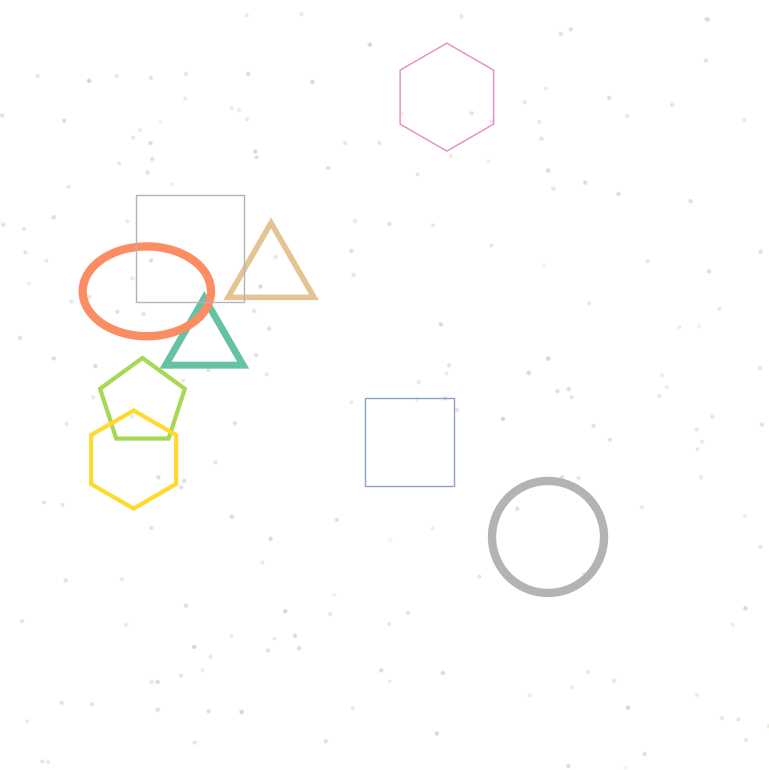[{"shape": "triangle", "thickness": 2.5, "radius": 0.29, "center": [0.265, 0.555]}, {"shape": "oval", "thickness": 3, "radius": 0.42, "center": [0.191, 0.622]}, {"shape": "square", "thickness": 0.5, "radius": 0.29, "center": [0.531, 0.426]}, {"shape": "hexagon", "thickness": 0.5, "radius": 0.35, "center": [0.58, 0.874]}, {"shape": "pentagon", "thickness": 1.5, "radius": 0.29, "center": [0.185, 0.477]}, {"shape": "hexagon", "thickness": 1.5, "radius": 0.32, "center": [0.174, 0.403]}, {"shape": "triangle", "thickness": 2, "radius": 0.32, "center": [0.352, 0.646]}, {"shape": "circle", "thickness": 3, "radius": 0.36, "center": [0.712, 0.303]}, {"shape": "square", "thickness": 0.5, "radius": 0.35, "center": [0.247, 0.677]}]